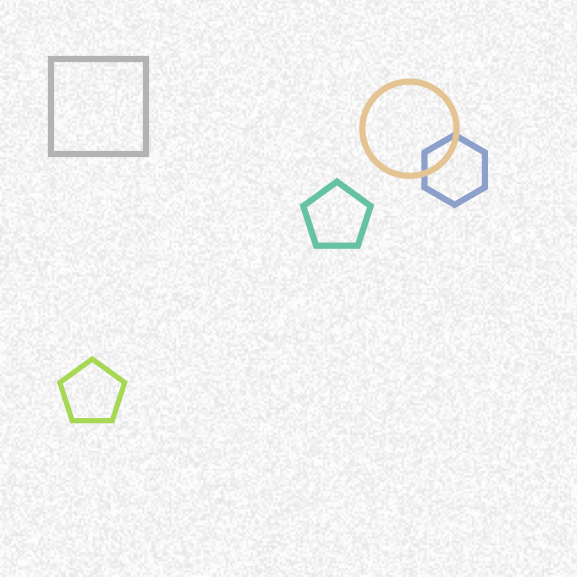[{"shape": "pentagon", "thickness": 3, "radius": 0.31, "center": [0.584, 0.623]}, {"shape": "hexagon", "thickness": 3, "radius": 0.3, "center": [0.787, 0.705]}, {"shape": "pentagon", "thickness": 2.5, "radius": 0.3, "center": [0.16, 0.318]}, {"shape": "circle", "thickness": 3, "radius": 0.41, "center": [0.709, 0.776]}, {"shape": "square", "thickness": 3, "radius": 0.41, "center": [0.171, 0.814]}]